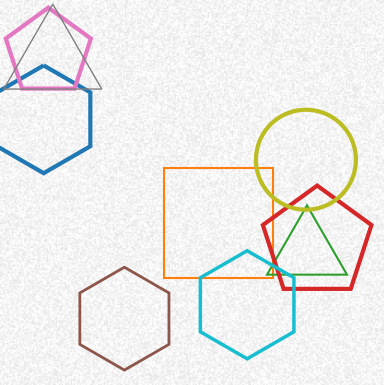[{"shape": "hexagon", "thickness": 3, "radius": 0.7, "center": [0.113, 0.69]}, {"shape": "square", "thickness": 1.5, "radius": 0.71, "center": [0.567, 0.421]}, {"shape": "triangle", "thickness": 1.5, "radius": 0.6, "center": [0.797, 0.347]}, {"shape": "pentagon", "thickness": 3, "radius": 0.74, "center": [0.824, 0.37]}, {"shape": "hexagon", "thickness": 2, "radius": 0.67, "center": [0.323, 0.172]}, {"shape": "pentagon", "thickness": 3, "radius": 0.58, "center": [0.126, 0.864]}, {"shape": "triangle", "thickness": 1, "radius": 0.73, "center": [0.137, 0.842]}, {"shape": "circle", "thickness": 3, "radius": 0.65, "center": [0.795, 0.585]}, {"shape": "hexagon", "thickness": 2.5, "radius": 0.7, "center": [0.642, 0.208]}]